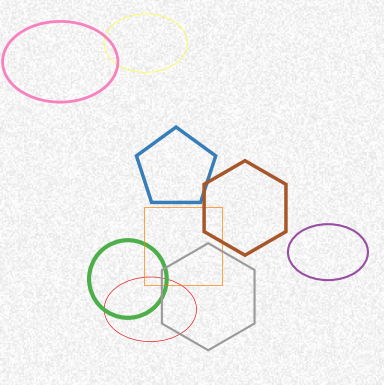[{"shape": "oval", "thickness": 0.5, "radius": 0.6, "center": [0.391, 0.197]}, {"shape": "pentagon", "thickness": 2.5, "radius": 0.54, "center": [0.457, 0.562]}, {"shape": "circle", "thickness": 3, "radius": 0.5, "center": [0.332, 0.275]}, {"shape": "oval", "thickness": 1.5, "radius": 0.52, "center": [0.852, 0.345]}, {"shape": "square", "thickness": 0.5, "radius": 0.51, "center": [0.476, 0.362]}, {"shape": "oval", "thickness": 0.5, "radius": 0.54, "center": [0.379, 0.888]}, {"shape": "hexagon", "thickness": 2.5, "radius": 0.61, "center": [0.636, 0.46]}, {"shape": "oval", "thickness": 2, "radius": 0.75, "center": [0.156, 0.84]}, {"shape": "hexagon", "thickness": 1.5, "radius": 0.7, "center": [0.541, 0.229]}]